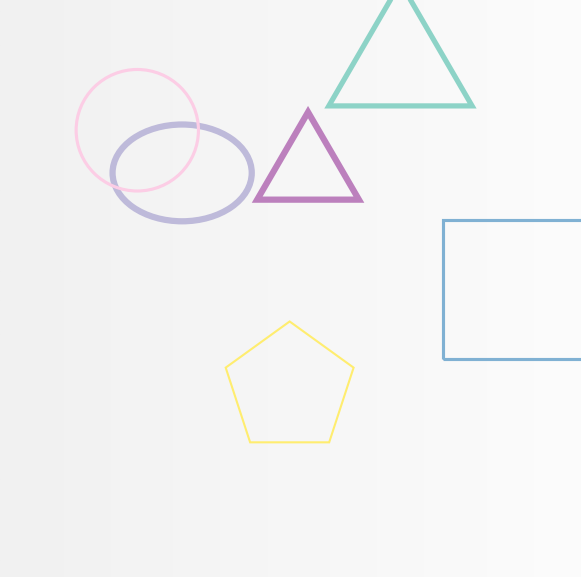[{"shape": "triangle", "thickness": 2.5, "radius": 0.71, "center": [0.689, 0.887]}, {"shape": "oval", "thickness": 3, "radius": 0.6, "center": [0.313, 0.7]}, {"shape": "square", "thickness": 1.5, "radius": 0.6, "center": [0.883, 0.498]}, {"shape": "circle", "thickness": 1.5, "radius": 0.53, "center": [0.236, 0.774]}, {"shape": "triangle", "thickness": 3, "radius": 0.51, "center": [0.53, 0.704]}, {"shape": "pentagon", "thickness": 1, "radius": 0.58, "center": [0.498, 0.327]}]